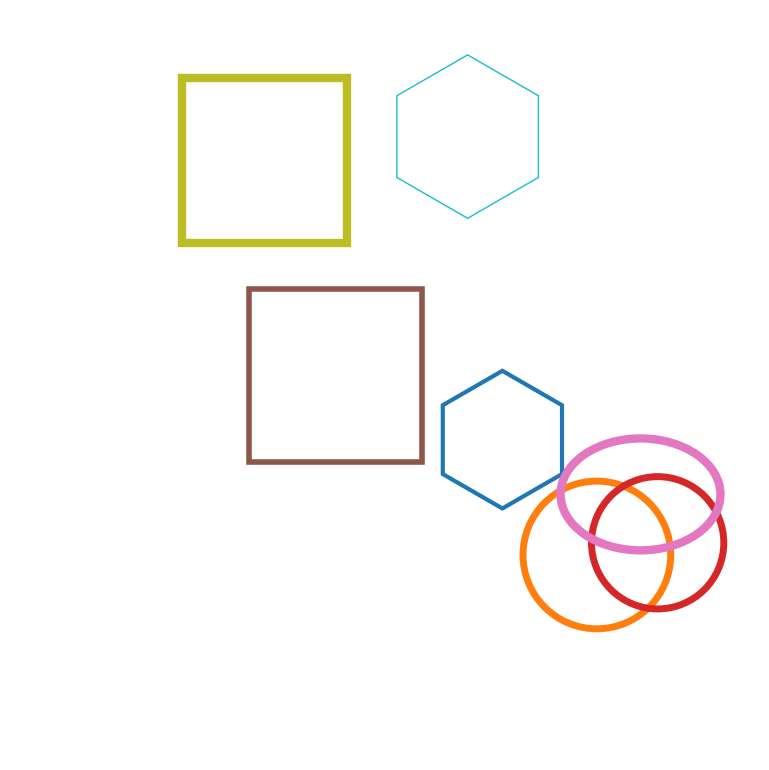[{"shape": "hexagon", "thickness": 1.5, "radius": 0.45, "center": [0.652, 0.429]}, {"shape": "circle", "thickness": 2.5, "radius": 0.48, "center": [0.775, 0.279]}, {"shape": "circle", "thickness": 2.5, "radius": 0.43, "center": [0.854, 0.295]}, {"shape": "square", "thickness": 2, "radius": 0.56, "center": [0.436, 0.512]}, {"shape": "oval", "thickness": 3, "radius": 0.52, "center": [0.832, 0.358]}, {"shape": "square", "thickness": 3, "radius": 0.54, "center": [0.343, 0.792]}, {"shape": "hexagon", "thickness": 0.5, "radius": 0.53, "center": [0.607, 0.823]}]